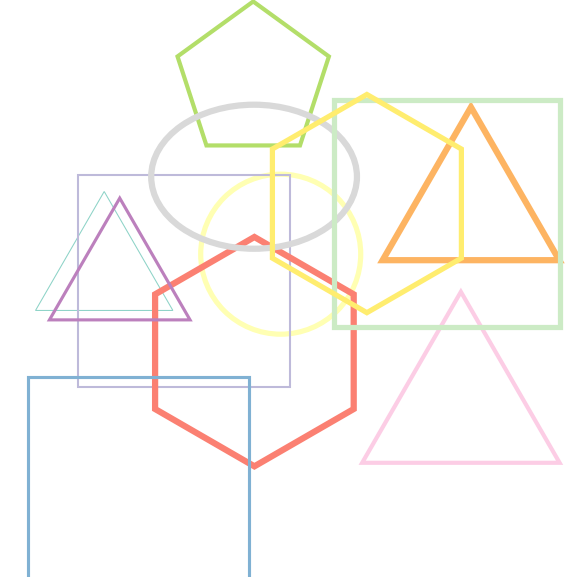[{"shape": "triangle", "thickness": 0.5, "radius": 0.69, "center": [0.18, 0.53]}, {"shape": "circle", "thickness": 2.5, "radius": 0.69, "center": [0.486, 0.559]}, {"shape": "square", "thickness": 1, "radius": 0.92, "center": [0.318, 0.512]}, {"shape": "hexagon", "thickness": 3, "radius": 0.99, "center": [0.441, 0.39]}, {"shape": "square", "thickness": 1.5, "radius": 0.96, "center": [0.24, 0.154]}, {"shape": "triangle", "thickness": 3, "radius": 0.88, "center": [0.816, 0.637]}, {"shape": "pentagon", "thickness": 2, "radius": 0.69, "center": [0.438, 0.859]}, {"shape": "triangle", "thickness": 2, "radius": 0.99, "center": [0.798, 0.296]}, {"shape": "oval", "thickness": 3, "radius": 0.89, "center": [0.44, 0.693]}, {"shape": "triangle", "thickness": 1.5, "radius": 0.7, "center": [0.207, 0.515]}, {"shape": "square", "thickness": 2.5, "radius": 0.98, "center": [0.774, 0.63]}, {"shape": "hexagon", "thickness": 2.5, "radius": 0.94, "center": [0.635, 0.647]}]